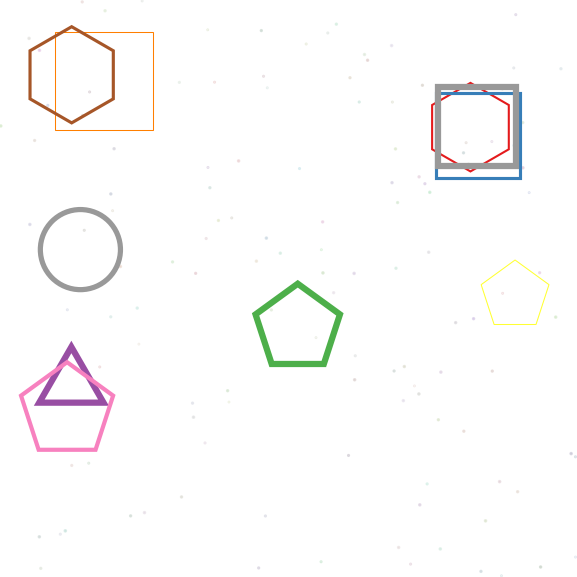[{"shape": "hexagon", "thickness": 1, "radius": 0.38, "center": [0.815, 0.779]}, {"shape": "square", "thickness": 1.5, "radius": 0.37, "center": [0.828, 0.764]}, {"shape": "pentagon", "thickness": 3, "radius": 0.38, "center": [0.516, 0.431]}, {"shape": "triangle", "thickness": 3, "radius": 0.32, "center": [0.124, 0.334]}, {"shape": "square", "thickness": 0.5, "radius": 0.43, "center": [0.18, 0.859]}, {"shape": "pentagon", "thickness": 0.5, "radius": 0.31, "center": [0.892, 0.487]}, {"shape": "hexagon", "thickness": 1.5, "radius": 0.42, "center": [0.124, 0.87]}, {"shape": "pentagon", "thickness": 2, "radius": 0.42, "center": [0.116, 0.288]}, {"shape": "circle", "thickness": 2.5, "radius": 0.35, "center": [0.139, 0.567]}, {"shape": "square", "thickness": 3, "radius": 0.34, "center": [0.826, 0.78]}]